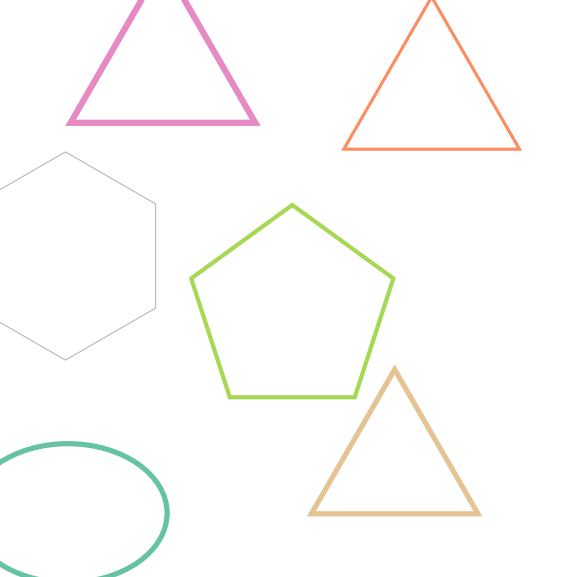[{"shape": "oval", "thickness": 2.5, "radius": 0.86, "center": [0.118, 0.111]}, {"shape": "triangle", "thickness": 1.5, "radius": 0.88, "center": [0.747, 0.829]}, {"shape": "triangle", "thickness": 3, "radius": 0.92, "center": [0.282, 0.879]}, {"shape": "pentagon", "thickness": 2, "radius": 0.92, "center": [0.506, 0.46]}, {"shape": "triangle", "thickness": 2.5, "radius": 0.83, "center": [0.683, 0.193]}, {"shape": "hexagon", "thickness": 0.5, "radius": 0.9, "center": [0.113, 0.556]}]